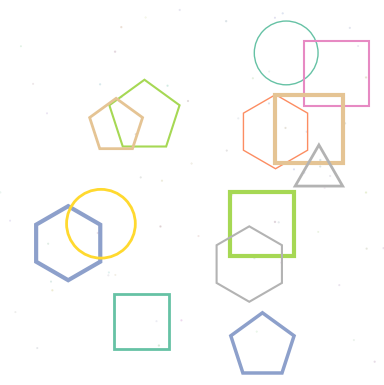[{"shape": "circle", "thickness": 1, "radius": 0.41, "center": [0.743, 0.863]}, {"shape": "square", "thickness": 2, "radius": 0.36, "center": [0.367, 0.165]}, {"shape": "hexagon", "thickness": 1, "radius": 0.48, "center": [0.716, 0.658]}, {"shape": "hexagon", "thickness": 3, "radius": 0.48, "center": [0.177, 0.368]}, {"shape": "pentagon", "thickness": 2.5, "radius": 0.43, "center": [0.682, 0.101]}, {"shape": "square", "thickness": 1.5, "radius": 0.42, "center": [0.874, 0.81]}, {"shape": "square", "thickness": 3, "radius": 0.41, "center": [0.681, 0.418]}, {"shape": "pentagon", "thickness": 1.5, "radius": 0.48, "center": [0.375, 0.697]}, {"shape": "circle", "thickness": 2, "radius": 0.45, "center": [0.262, 0.419]}, {"shape": "pentagon", "thickness": 2, "radius": 0.36, "center": [0.302, 0.672]}, {"shape": "square", "thickness": 3, "radius": 0.44, "center": [0.802, 0.665]}, {"shape": "hexagon", "thickness": 1.5, "radius": 0.49, "center": [0.647, 0.314]}, {"shape": "triangle", "thickness": 2, "radius": 0.36, "center": [0.828, 0.552]}]